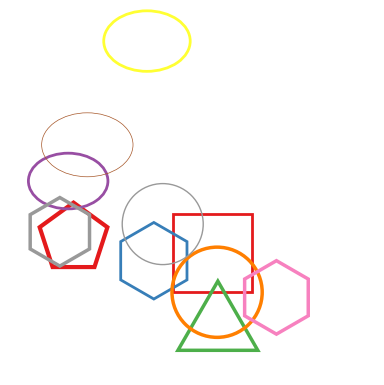[{"shape": "pentagon", "thickness": 3, "radius": 0.46, "center": [0.191, 0.381]}, {"shape": "square", "thickness": 2, "radius": 0.51, "center": [0.552, 0.343]}, {"shape": "hexagon", "thickness": 2, "radius": 0.5, "center": [0.4, 0.323]}, {"shape": "triangle", "thickness": 2.5, "radius": 0.6, "center": [0.566, 0.15]}, {"shape": "oval", "thickness": 2, "radius": 0.52, "center": [0.177, 0.53]}, {"shape": "circle", "thickness": 2.5, "radius": 0.59, "center": [0.564, 0.241]}, {"shape": "oval", "thickness": 2, "radius": 0.56, "center": [0.382, 0.893]}, {"shape": "oval", "thickness": 0.5, "radius": 0.59, "center": [0.227, 0.624]}, {"shape": "hexagon", "thickness": 2.5, "radius": 0.48, "center": [0.718, 0.227]}, {"shape": "circle", "thickness": 1, "radius": 0.53, "center": [0.423, 0.418]}, {"shape": "hexagon", "thickness": 2.5, "radius": 0.44, "center": [0.155, 0.398]}]